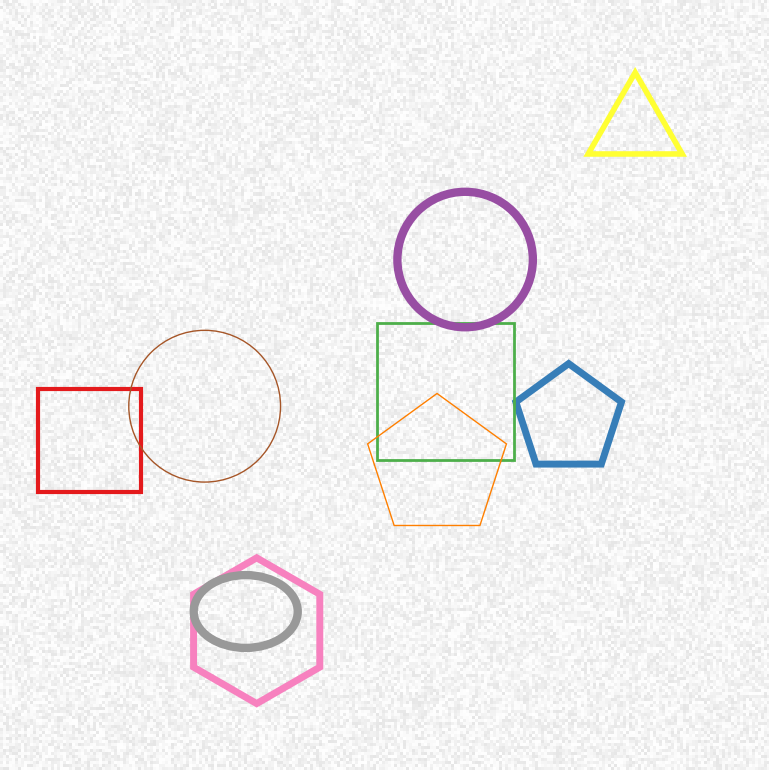[{"shape": "square", "thickness": 1.5, "radius": 0.33, "center": [0.116, 0.428]}, {"shape": "pentagon", "thickness": 2.5, "radius": 0.36, "center": [0.739, 0.456]}, {"shape": "square", "thickness": 1, "radius": 0.44, "center": [0.578, 0.492]}, {"shape": "circle", "thickness": 3, "radius": 0.44, "center": [0.604, 0.663]}, {"shape": "pentagon", "thickness": 0.5, "radius": 0.47, "center": [0.568, 0.394]}, {"shape": "triangle", "thickness": 2, "radius": 0.35, "center": [0.825, 0.835]}, {"shape": "circle", "thickness": 0.5, "radius": 0.49, "center": [0.266, 0.472]}, {"shape": "hexagon", "thickness": 2.5, "radius": 0.47, "center": [0.333, 0.181]}, {"shape": "oval", "thickness": 3, "radius": 0.34, "center": [0.319, 0.206]}]